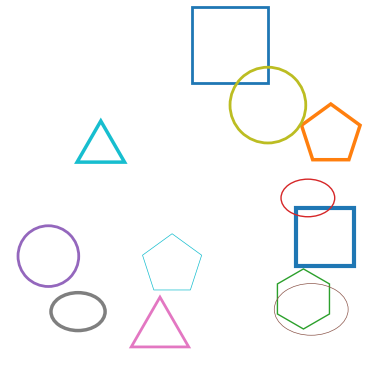[{"shape": "square", "thickness": 3, "radius": 0.38, "center": [0.843, 0.384]}, {"shape": "square", "thickness": 2, "radius": 0.5, "center": [0.597, 0.883]}, {"shape": "pentagon", "thickness": 2.5, "radius": 0.4, "center": [0.859, 0.65]}, {"shape": "hexagon", "thickness": 1, "radius": 0.39, "center": [0.788, 0.223]}, {"shape": "oval", "thickness": 1, "radius": 0.35, "center": [0.8, 0.486]}, {"shape": "circle", "thickness": 2, "radius": 0.39, "center": [0.126, 0.335]}, {"shape": "oval", "thickness": 0.5, "radius": 0.48, "center": [0.808, 0.196]}, {"shape": "triangle", "thickness": 2, "radius": 0.43, "center": [0.416, 0.142]}, {"shape": "oval", "thickness": 2.5, "radius": 0.35, "center": [0.203, 0.191]}, {"shape": "circle", "thickness": 2, "radius": 0.49, "center": [0.696, 0.727]}, {"shape": "pentagon", "thickness": 0.5, "radius": 0.4, "center": [0.447, 0.312]}, {"shape": "triangle", "thickness": 2.5, "radius": 0.36, "center": [0.262, 0.614]}]